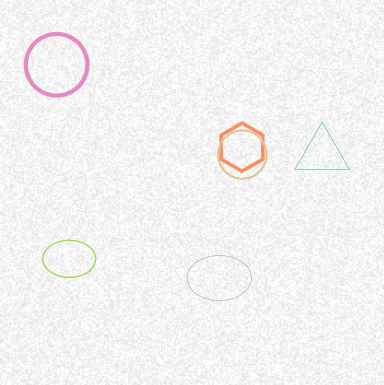[{"shape": "triangle", "thickness": 0.5, "radius": 0.41, "center": [0.837, 0.601]}, {"shape": "hexagon", "thickness": 2.5, "radius": 0.31, "center": [0.629, 0.618]}, {"shape": "circle", "thickness": 3, "radius": 0.4, "center": [0.147, 0.832]}, {"shape": "oval", "thickness": 1, "radius": 0.34, "center": [0.18, 0.328]}, {"shape": "circle", "thickness": 1.5, "radius": 0.31, "center": [0.629, 0.598]}, {"shape": "oval", "thickness": 0.5, "radius": 0.42, "center": [0.57, 0.278]}]